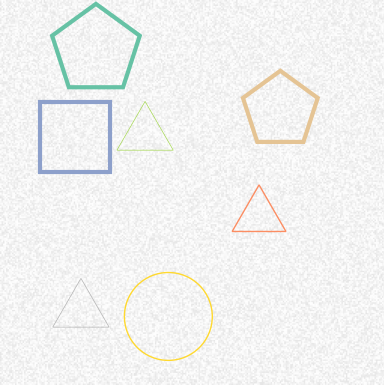[{"shape": "pentagon", "thickness": 3, "radius": 0.6, "center": [0.249, 0.87]}, {"shape": "triangle", "thickness": 1, "radius": 0.4, "center": [0.673, 0.439]}, {"shape": "square", "thickness": 3, "radius": 0.46, "center": [0.196, 0.644]}, {"shape": "triangle", "thickness": 0.5, "radius": 0.42, "center": [0.377, 0.652]}, {"shape": "circle", "thickness": 1, "radius": 0.57, "center": [0.437, 0.178]}, {"shape": "pentagon", "thickness": 3, "radius": 0.51, "center": [0.728, 0.714]}, {"shape": "triangle", "thickness": 0.5, "radius": 0.42, "center": [0.21, 0.193]}]